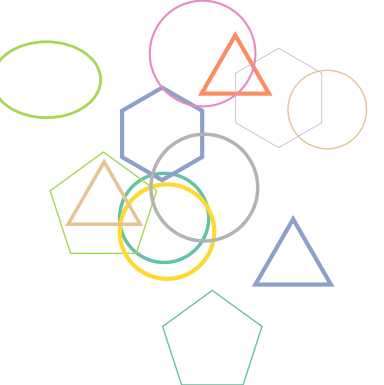[{"shape": "pentagon", "thickness": 1, "radius": 0.68, "center": [0.551, 0.11]}, {"shape": "circle", "thickness": 2.5, "radius": 0.58, "center": [0.426, 0.434]}, {"shape": "triangle", "thickness": 3, "radius": 0.51, "center": [0.611, 0.807]}, {"shape": "triangle", "thickness": 3, "radius": 0.57, "center": [0.761, 0.318]}, {"shape": "hexagon", "thickness": 3, "radius": 0.6, "center": [0.421, 0.652]}, {"shape": "circle", "thickness": 1.5, "radius": 0.69, "center": [0.526, 0.861]}, {"shape": "oval", "thickness": 2, "radius": 0.7, "center": [0.121, 0.793]}, {"shape": "pentagon", "thickness": 1, "radius": 0.73, "center": [0.269, 0.46]}, {"shape": "circle", "thickness": 3, "radius": 0.61, "center": [0.434, 0.399]}, {"shape": "circle", "thickness": 1, "radius": 0.51, "center": [0.85, 0.715]}, {"shape": "triangle", "thickness": 2.5, "radius": 0.54, "center": [0.27, 0.472]}, {"shape": "circle", "thickness": 2.5, "radius": 0.69, "center": [0.531, 0.513]}, {"shape": "hexagon", "thickness": 0.5, "radius": 0.65, "center": [0.724, 0.746]}]